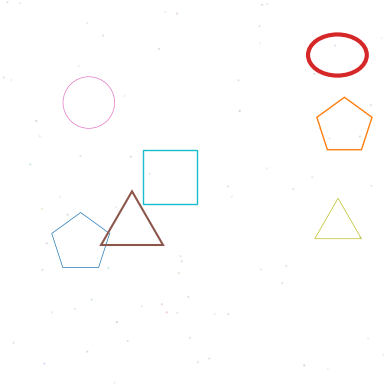[{"shape": "pentagon", "thickness": 0.5, "radius": 0.4, "center": [0.21, 0.369]}, {"shape": "pentagon", "thickness": 1, "radius": 0.38, "center": [0.895, 0.672]}, {"shape": "oval", "thickness": 3, "radius": 0.38, "center": [0.876, 0.857]}, {"shape": "triangle", "thickness": 1.5, "radius": 0.46, "center": [0.343, 0.41]}, {"shape": "circle", "thickness": 0.5, "radius": 0.33, "center": [0.231, 0.734]}, {"shape": "triangle", "thickness": 0.5, "radius": 0.35, "center": [0.878, 0.415]}, {"shape": "square", "thickness": 1, "radius": 0.36, "center": [0.441, 0.54]}]